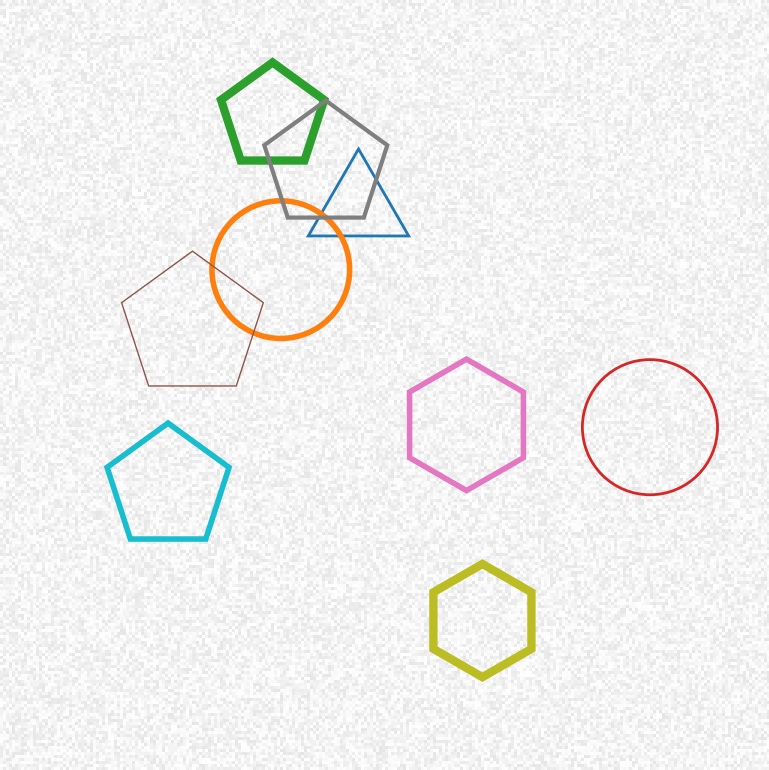[{"shape": "triangle", "thickness": 1, "radius": 0.38, "center": [0.466, 0.731]}, {"shape": "circle", "thickness": 2, "radius": 0.45, "center": [0.365, 0.65]}, {"shape": "pentagon", "thickness": 3, "radius": 0.35, "center": [0.354, 0.848]}, {"shape": "circle", "thickness": 1, "radius": 0.44, "center": [0.844, 0.445]}, {"shape": "pentagon", "thickness": 0.5, "radius": 0.48, "center": [0.25, 0.577]}, {"shape": "hexagon", "thickness": 2, "radius": 0.43, "center": [0.606, 0.448]}, {"shape": "pentagon", "thickness": 1.5, "radius": 0.42, "center": [0.423, 0.785]}, {"shape": "hexagon", "thickness": 3, "radius": 0.37, "center": [0.627, 0.194]}, {"shape": "pentagon", "thickness": 2, "radius": 0.42, "center": [0.218, 0.367]}]